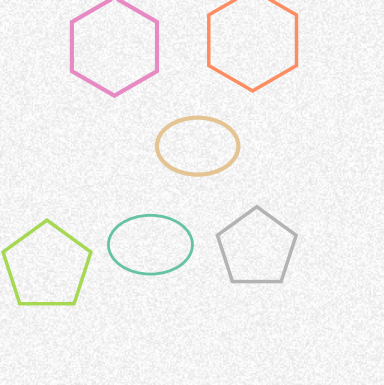[{"shape": "oval", "thickness": 2, "radius": 0.55, "center": [0.391, 0.364]}, {"shape": "hexagon", "thickness": 2.5, "radius": 0.66, "center": [0.656, 0.895]}, {"shape": "hexagon", "thickness": 3, "radius": 0.64, "center": [0.297, 0.879]}, {"shape": "pentagon", "thickness": 2.5, "radius": 0.6, "center": [0.122, 0.308]}, {"shape": "oval", "thickness": 3, "radius": 0.53, "center": [0.513, 0.62]}, {"shape": "pentagon", "thickness": 2.5, "radius": 0.54, "center": [0.667, 0.356]}]